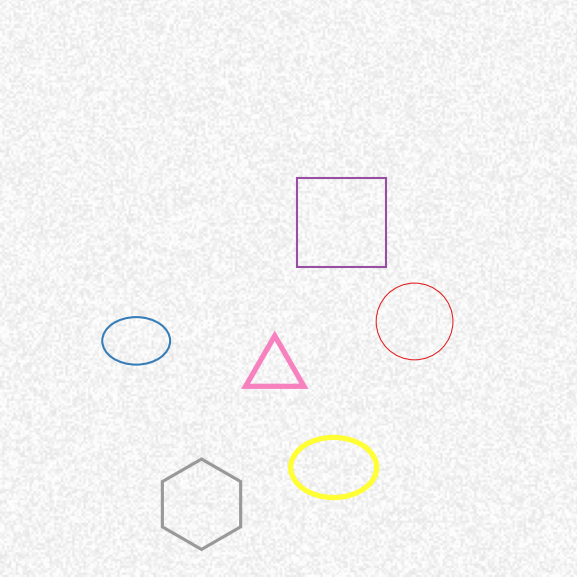[{"shape": "circle", "thickness": 0.5, "radius": 0.33, "center": [0.718, 0.442]}, {"shape": "oval", "thickness": 1, "radius": 0.29, "center": [0.236, 0.409]}, {"shape": "square", "thickness": 1, "radius": 0.39, "center": [0.591, 0.614]}, {"shape": "oval", "thickness": 2.5, "radius": 0.37, "center": [0.578, 0.19]}, {"shape": "triangle", "thickness": 2.5, "radius": 0.29, "center": [0.476, 0.359]}, {"shape": "hexagon", "thickness": 1.5, "radius": 0.39, "center": [0.349, 0.126]}]